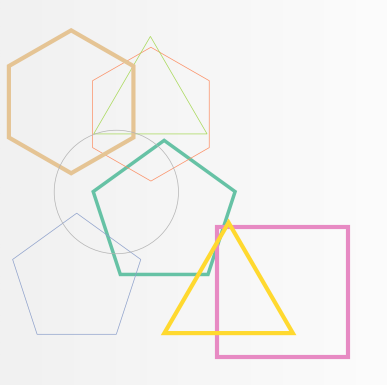[{"shape": "pentagon", "thickness": 2.5, "radius": 0.96, "center": [0.424, 0.443]}, {"shape": "hexagon", "thickness": 0.5, "radius": 0.87, "center": [0.389, 0.703]}, {"shape": "pentagon", "thickness": 0.5, "radius": 0.87, "center": [0.198, 0.272]}, {"shape": "square", "thickness": 3, "radius": 0.85, "center": [0.729, 0.241]}, {"shape": "triangle", "thickness": 0.5, "radius": 0.84, "center": [0.388, 0.737]}, {"shape": "triangle", "thickness": 3, "radius": 0.96, "center": [0.59, 0.23]}, {"shape": "hexagon", "thickness": 3, "radius": 0.93, "center": [0.184, 0.736]}, {"shape": "circle", "thickness": 0.5, "radius": 0.8, "center": [0.3, 0.501]}]